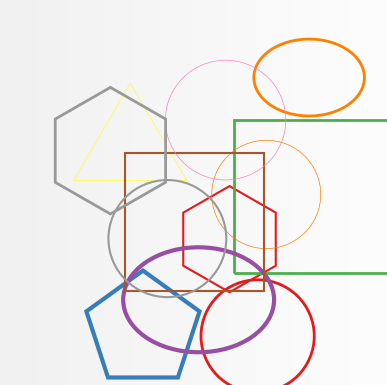[{"shape": "circle", "thickness": 2, "radius": 0.73, "center": [0.665, 0.127]}, {"shape": "hexagon", "thickness": 1.5, "radius": 0.69, "center": [0.592, 0.379]}, {"shape": "pentagon", "thickness": 3, "radius": 0.77, "center": [0.369, 0.144]}, {"shape": "square", "thickness": 2, "radius": 1.0, "center": [0.803, 0.489]}, {"shape": "oval", "thickness": 3, "radius": 0.97, "center": [0.513, 0.221]}, {"shape": "oval", "thickness": 2, "radius": 0.71, "center": [0.798, 0.799]}, {"shape": "circle", "thickness": 0.5, "radius": 0.7, "center": [0.687, 0.495]}, {"shape": "triangle", "thickness": 0.5, "radius": 0.84, "center": [0.336, 0.615]}, {"shape": "square", "thickness": 1.5, "radius": 0.9, "center": [0.502, 0.423]}, {"shape": "circle", "thickness": 0.5, "radius": 0.78, "center": [0.582, 0.688]}, {"shape": "circle", "thickness": 1.5, "radius": 0.76, "center": [0.432, 0.38]}, {"shape": "hexagon", "thickness": 2, "radius": 0.82, "center": [0.285, 0.609]}]